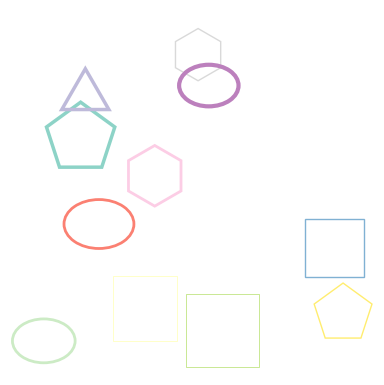[{"shape": "pentagon", "thickness": 2.5, "radius": 0.47, "center": [0.209, 0.641]}, {"shape": "square", "thickness": 0.5, "radius": 0.42, "center": [0.377, 0.198]}, {"shape": "triangle", "thickness": 2.5, "radius": 0.35, "center": [0.222, 0.751]}, {"shape": "oval", "thickness": 2, "radius": 0.45, "center": [0.257, 0.418]}, {"shape": "square", "thickness": 1, "radius": 0.38, "center": [0.869, 0.356]}, {"shape": "square", "thickness": 0.5, "radius": 0.47, "center": [0.578, 0.142]}, {"shape": "hexagon", "thickness": 2, "radius": 0.39, "center": [0.402, 0.543]}, {"shape": "hexagon", "thickness": 1, "radius": 0.34, "center": [0.514, 0.858]}, {"shape": "oval", "thickness": 3, "radius": 0.39, "center": [0.542, 0.778]}, {"shape": "oval", "thickness": 2, "radius": 0.41, "center": [0.114, 0.115]}, {"shape": "pentagon", "thickness": 1, "radius": 0.39, "center": [0.891, 0.186]}]